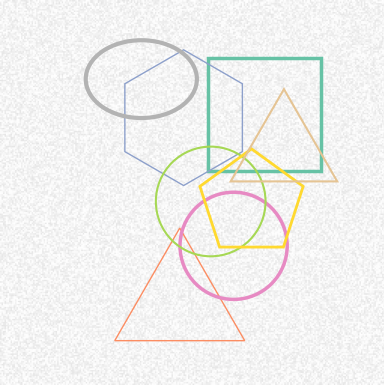[{"shape": "square", "thickness": 2.5, "radius": 0.73, "center": [0.687, 0.702]}, {"shape": "triangle", "thickness": 1, "radius": 0.97, "center": [0.467, 0.213]}, {"shape": "hexagon", "thickness": 1, "radius": 0.88, "center": [0.477, 0.694]}, {"shape": "circle", "thickness": 2.5, "radius": 0.7, "center": [0.607, 0.361]}, {"shape": "circle", "thickness": 1.5, "radius": 0.71, "center": [0.547, 0.477]}, {"shape": "pentagon", "thickness": 2, "radius": 0.71, "center": [0.653, 0.472]}, {"shape": "triangle", "thickness": 1.5, "radius": 0.8, "center": [0.738, 0.609]}, {"shape": "oval", "thickness": 3, "radius": 0.72, "center": [0.367, 0.794]}]